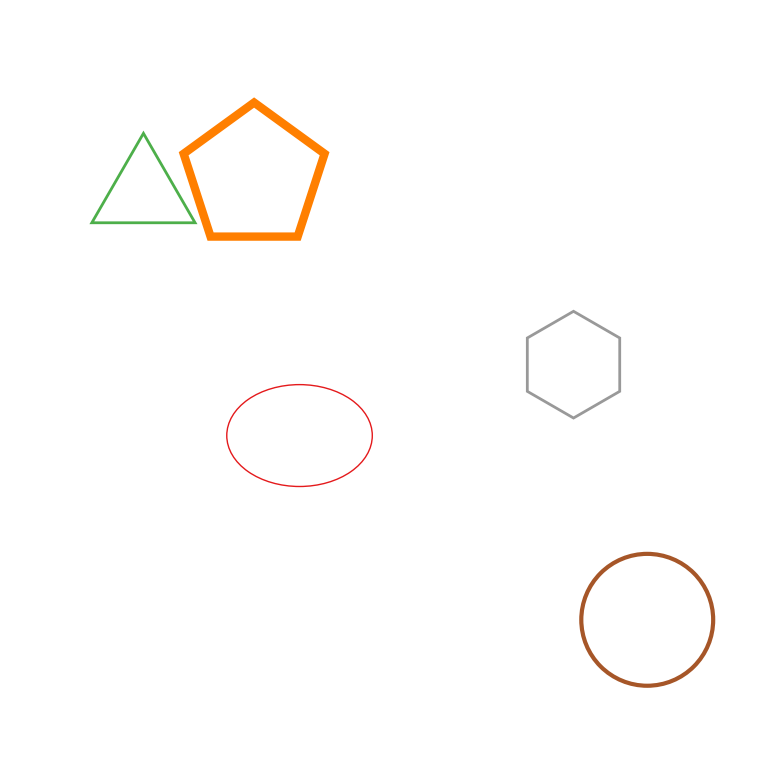[{"shape": "oval", "thickness": 0.5, "radius": 0.47, "center": [0.389, 0.434]}, {"shape": "triangle", "thickness": 1, "radius": 0.39, "center": [0.186, 0.749]}, {"shape": "pentagon", "thickness": 3, "radius": 0.48, "center": [0.33, 0.771]}, {"shape": "circle", "thickness": 1.5, "radius": 0.43, "center": [0.841, 0.195]}, {"shape": "hexagon", "thickness": 1, "radius": 0.35, "center": [0.745, 0.526]}]